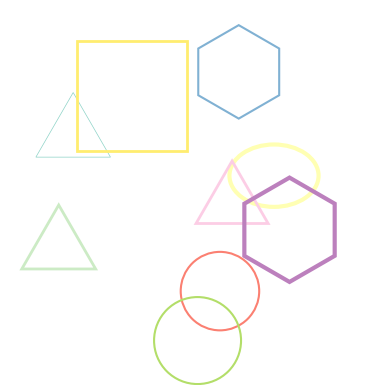[{"shape": "triangle", "thickness": 0.5, "radius": 0.56, "center": [0.19, 0.648]}, {"shape": "oval", "thickness": 3, "radius": 0.58, "center": [0.712, 0.544]}, {"shape": "circle", "thickness": 1.5, "radius": 0.51, "center": [0.571, 0.244]}, {"shape": "hexagon", "thickness": 1.5, "radius": 0.61, "center": [0.62, 0.813]}, {"shape": "circle", "thickness": 1.5, "radius": 0.56, "center": [0.513, 0.115]}, {"shape": "triangle", "thickness": 2, "radius": 0.54, "center": [0.603, 0.474]}, {"shape": "hexagon", "thickness": 3, "radius": 0.68, "center": [0.752, 0.403]}, {"shape": "triangle", "thickness": 2, "radius": 0.55, "center": [0.153, 0.357]}, {"shape": "square", "thickness": 2, "radius": 0.71, "center": [0.342, 0.749]}]